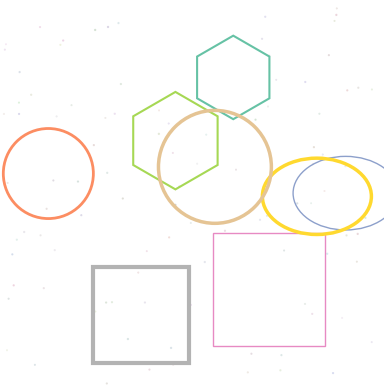[{"shape": "hexagon", "thickness": 1.5, "radius": 0.54, "center": [0.606, 0.799]}, {"shape": "circle", "thickness": 2, "radius": 0.58, "center": [0.126, 0.549]}, {"shape": "oval", "thickness": 1, "radius": 0.68, "center": [0.898, 0.498]}, {"shape": "square", "thickness": 1, "radius": 0.73, "center": [0.698, 0.249]}, {"shape": "hexagon", "thickness": 1.5, "radius": 0.63, "center": [0.456, 0.635]}, {"shape": "oval", "thickness": 2.5, "radius": 0.71, "center": [0.823, 0.49]}, {"shape": "circle", "thickness": 2.5, "radius": 0.73, "center": [0.558, 0.567]}, {"shape": "square", "thickness": 3, "radius": 0.62, "center": [0.366, 0.182]}]